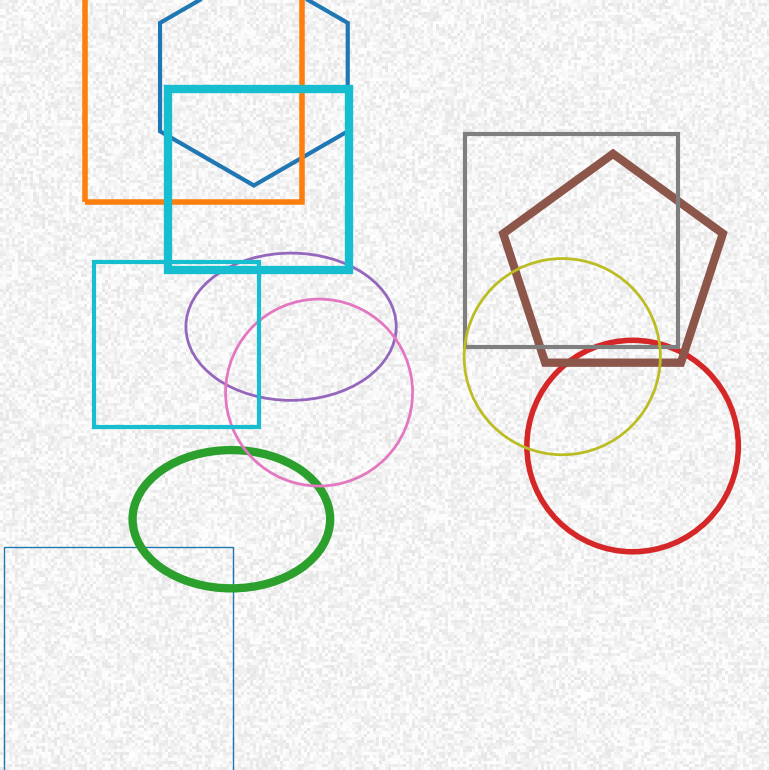[{"shape": "square", "thickness": 0.5, "radius": 0.74, "center": [0.154, 0.141]}, {"shape": "hexagon", "thickness": 1.5, "radius": 0.7, "center": [0.33, 0.9]}, {"shape": "square", "thickness": 2, "radius": 0.7, "center": [0.251, 0.878]}, {"shape": "oval", "thickness": 3, "radius": 0.64, "center": [0.3, 0.326]}, {"shape": "circle", "thickness": 2, "radius": 0.69, "center": [0.822, 0.421]}, {"shape": "oval", "thickness": 1, "radius": 0.68, "center": [0.378, 0.576]}, {"shape": "pentagon", "thickness": 3, "radius": 0.75, "center": [0.796, 0.65]}, {"shape": "circle", "thickness": 1, "radius": 0.61, "center": [0.414, 0.49]}, {"shape": "square", "thickness": 1.5, "radius": 0.69, "center": [0.742, 0.687]}, {"shape": "circle", "thickness": 1, "radius": 0.64, "center": [0.73, 0.537]}, {"shape": "square", "thickness": 1.5, "radius": 0.54, "center": [0.23, 0.553]}, {"shape": "square", "thickness": 3, "radius": 0.59, "center": [0.336, 0.767]}]